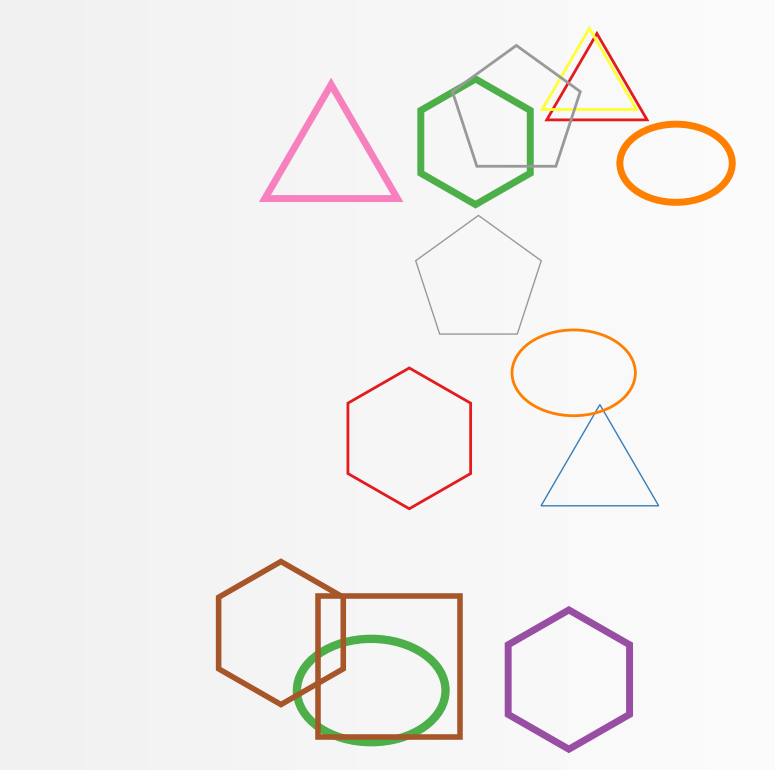[{"shape": "triangle", "thickness": 1, "radius": 0.37, "center": [0.77, 0.882]}, {"shape": "hexagon", "thickness": 1, "radius": 0.46, "center": [0.528, 0.431]}, {"shape": "triangle", "thickness": 0.5, "radius": 0.44, "center": [0.774, 0.387]}, {"shape": "hexagon", "thickness": 2.5, "radius": 0.41, "center": [0.614, 0.816]}, {"shape": "oval", "thickness": 3, "radius": 0.48, "center": [0.479, 0.103]}, {"shape": "hexagon", "thickness": 2.5, "radius": 0.45, "center": [0.734, 0.117]}, {"shape": "oval", "thickness": 1, "radius": 0.4, "center": [0.74, 0.516]}, {"shape": "oval", "thickness": 2.5, "radius": 0.36, "center": [0.872, 0.788]}, {"shape": "triangle", "thickness": 1, "radius": 0.35, "center": [0.76, 0.893]}, {"shape": "square", "thickness": 2, "radius": 0.46, "center": [0.502, 0.134]}, {"shape": "hexagon", "thickness": 2, "radius": 0.46, "center": [0.363, 0.178]}, {"shape": "triangle", "thickness": 2.5, "radius": 0.49, "center": [0.427, 0.791]}, {"shape": "pentagon", "thickness": 1, "radius": 0.43, "center": [0.666, 0.854]}, {"shape": "pentagon", "thickness": 0.5, "radius": 0.43, "center": [0.617, 0.635]}]